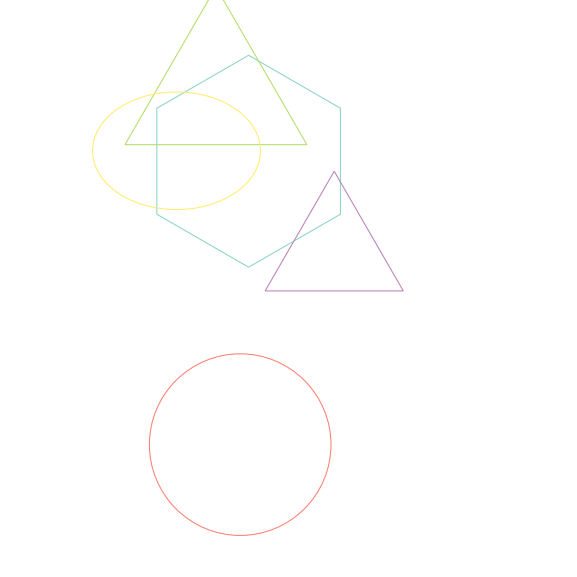[{"shape": "hexagon", "thickness": 0.5, "radius": 0.92, "center": [0.431, 0.72]}, {"shape": "circle", "thickness": 0.5, "radius": 0.79, "center": [0.416, 0.229]}, {"shape": "triangle", "thickness": 0.5, "radius": 0.91, "center": [0.374, 0.84]}, {"shape": "triangle", "thickness": 0.5, "radius": 0.69, "center": [0.579, 0.564]}, {"shape": "oval", "thickness": 0.5, "radius": 0.73, "center": [0.306, 0.738]}]